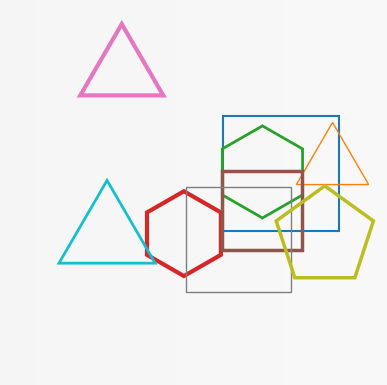[{"shape": "square", "thickness": 1.5, "radius": 0.74, "center": [0.725, 0.55]}, {"shape": "triangle", "thickness": 1, "radius": 0.54, "center": [0.858, 0.574]}, {"shape": "hexagon", "thickness": 2, "radius": 0.6, "center": [0.677, 0.553]}, {"shape": "hexagon", "thickness": 3, "radius": 0.55, "center": [0.475, 0.393]}, {"shape": "square", "thickness": 2.5, "radius": 0.51, "center": [0.676, 0.453]}, {"shape": "triangle", "thickness": 3, "radius": 0.62, "center": [0.314, 0.814]}, {"shape": "square", "thickness": 1, "radius": 0.68, "center": [0.616, 0.377]}, {"shape": "pentagon", "thickness": 2.5, "radius": 0.66, "center": [0.838, 0.385]}, {"shape": "triangle", "thickness": 2, "radius": 0.72, "center": [0.276, 0.388]}]